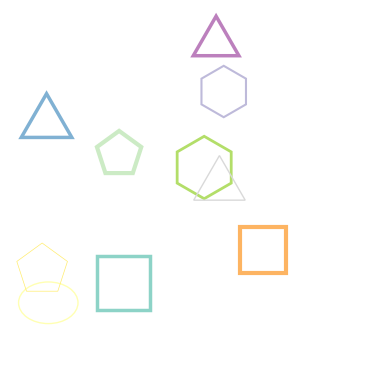[{"shape": "square", "thickness": 2.5, "radius": 0.35, "center": [0.32, 0.265]}, {"shape": "oval", "thickness": 1, "radius": 0.39, "center": [0.125, 0.214]}, {"shape": "hexagon", "thickness": 1.5, "radius": 0.33, "center": [0.581, 0.762]}, {"shape": "triangle", "thickness": 2.5, "radius": 0.38, "center": [0.121, 0.681]}, {"shape": "square", "thickness": 3, "radius": 0.3, "center": [0.683, 0.35]}, {"shape": "hexagon", "thickness": 2, "radius": 0.41, "center": [0.53, 0.565]}, {"shape": "triangle", "thickness": 1, "radius": 0.39, "center": [0.57, 0.519]}, {"shape": "triangle", "thickness": 2.5, "radius": 0.34, "center": [0.561, 0.89]}, {"shape": "pentagon", "thickness": 3, "radius": 0.3, "center": [0.309, 0.599]}, {"shape": "pentagon", "thickness": 0.5, "radius": 0.35, "center": [0.109, 0.3]}]